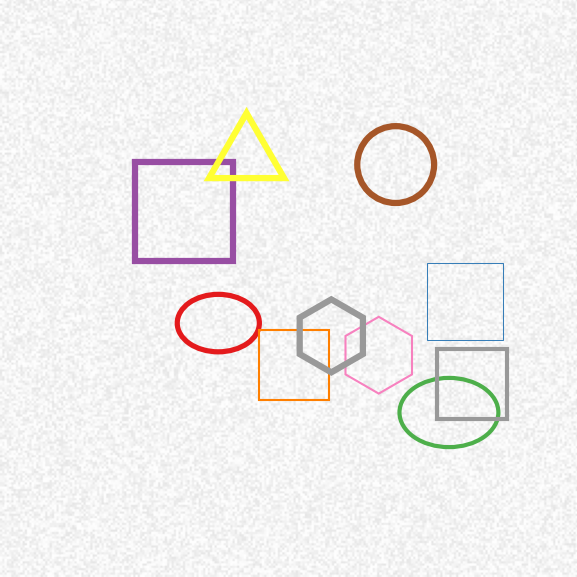[{"shape": "oval", "thickness": 2.5, "radius": 0.36, "center": [0.378, 0.44]}, {"shape": "square", "thickness": 0.5, "radius": 0.33, "center": [0.805, 0.477]}, {"shape": "oval", "thickness": 2, "radius": 0.43, "center": [0.777, 0.285]}, {"shape": "square", "thickness": 3, "radius": 0.43, "center": [0.318, 0.633]}, {"shape": "square", "thickness": 1, "radius": 0.3, "center": [0.509, 0.367]}, {"shape": "triangle", "thickness": 3, "radius": 0.37, "center": [0.427, 0.728]}, {"shape": "circle", "thickness": 3, "radius": 0.33, "center": [0.685, 0.714]}, {"shape": "hexagon", "thickness": 1, "radius": 0.33, "center": [0.656, 0.384]}, {"shape": "hexagon", "thickness": 3, "radius": 0.32, "center": [0.574, 0.418]}, {"shape": "square", "thickness": 2, "radius": 0.3, "center": [0.818, 0.334]}]